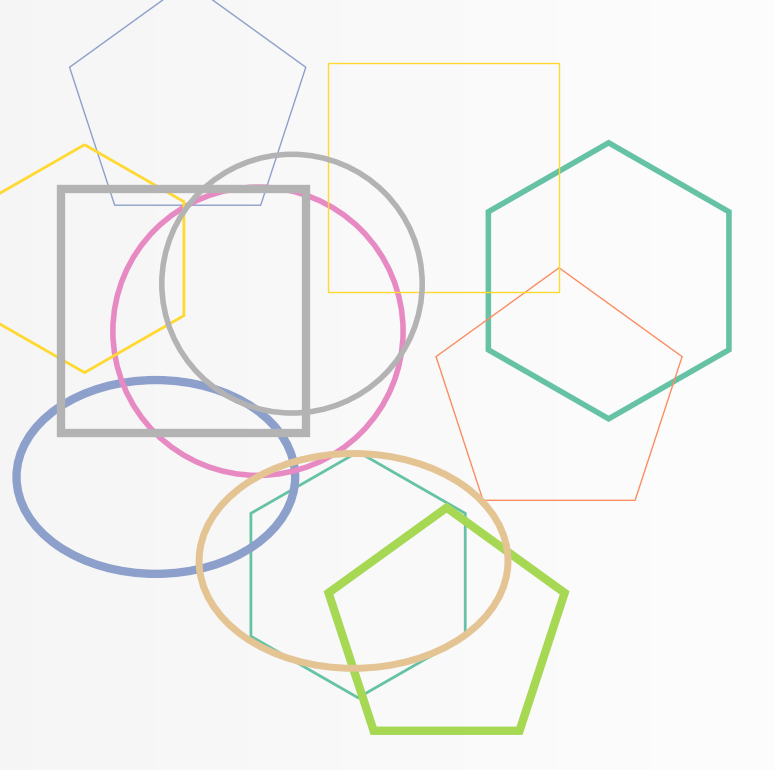[{"shape": "hexagon", "thickness": 1, "radius": 0.8, "center": [0.462, 0.254]}, {"shape": "hexagon", "thickness": 2, "radius": 0.9, "center": [0.785, 0.635]}, {"shape": "pentagon", "thickness": 0.5, "radius": 0.83, "center": [0.721, 0.485]}, {"shape": "oval", "thickness": 3, "radius": 0.9, "center": [0.201, 0.381]}, {"shape": "pentagon", "thickness": 0.5, "radius": 0.8, "center": [0.242, 0.863]}, {"shape": "circle", "thickness": 2, "radius": 0.94, "center": [0.333, 0.57]}, {"shape": "pentagon", "thickness": 3, "radius": 0.8, "center": [0.576, 0.181]}, {"shape": "hexagon", "thickness": 1, "radius": 0.74, "center": [0.109, 0.664]}, {"shape": "square", "thickness": 0.5, "radius": 0.74, "center": [0.572, 0.77]}, {"shape": "oval", "thickness": 2.5, "radius": 1.0, "center": [0.456, 0.272]}, {"shape": "circle", "thickness": 2, "radius": 0.84, "center": [0.377, 0.632]}, {"shape": "square", "thickness": 3, "radius": 0.79, "center": [0.237, 0.596]}]